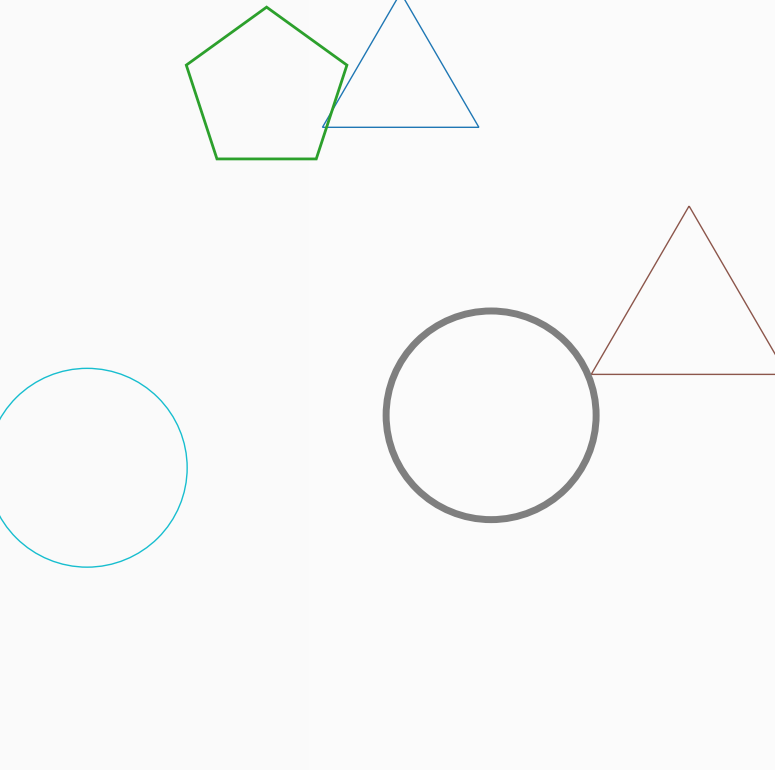[{"shape": "triangle", "thickness": 0.5, "radius": 0.58, "center": [0.517, 0.893]}, {"shape": "pentagon", "thickness": 1, "radius": 0.54, "center": [0.344, 0.882]}, {"shape": "triangle", "thickness": 0.5, "radius": 0.73, "center": [0.889, 0.587]}, {"shape": "circle", "thickness": 2.5, "radius": 0.68, "center": [0.634, 0.461]}, {"shape": "circle", "thickness": 0.5, "radius": 0.65, "center": [0.112, 0.393]}]